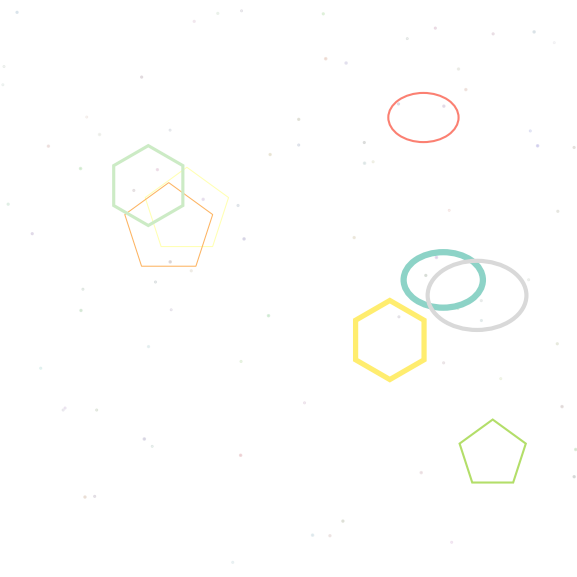[{"shape": "oval", "thickness": 3, "radius": 0.34, "center": [0.768, 0.514]}, {"shape": "pentagon", "thickness": 0.5, "radius": 0.38, "center": [0.324, 0.634]}, {"shape": "oval", "thickness": 1, "radius": 0.3, "center": [0.733, 0.796]}, {"shape": "pentagon", "thickness": 0.5, "radius": 0.4, "center": [0.292, 0.603]}, {"shape": "pentagon", "thickness": 1, "radius": 0.3, "center": [0.853, 0.212]}, {"shape": "oval", "thickness": 2, "radius": 0.43, "center": [0.826, 0.488]}, {"shape": "hexagon", "thickness": 1.5, "radius": 0.35, "center": [0.257, 0.678]}, {"shape": "hexagon", "thickness": 2.5, "radius": 0.34, "center": [0.675, 0.41]}]